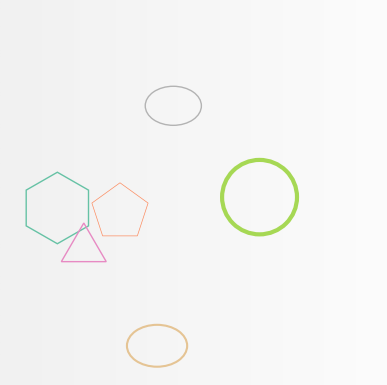[{"shape": "hexagon", "thickness": 1, "radius": 0.46, "center": [0.148, 0.46]}, {"shape": "pentagon", "thickness": 0.5, "radius": 0.38, "center": [0.31, 0.449]}, {"shape": "triangle", "thickness": 1, "radius": 0.33, "center": [0.216, 0.354]}, {"shape": "circle", "thickness": 3, "radius": 0.48, "center": [0.67, 0.488]}, {"shape": "oval", "thickness": 1.5, "radius": 0.39, "center": [0.405, 0.102]}, {"shape": "oval", "thickness": 1, "radius": 0.36, "center": [0.447, 0.725]}]